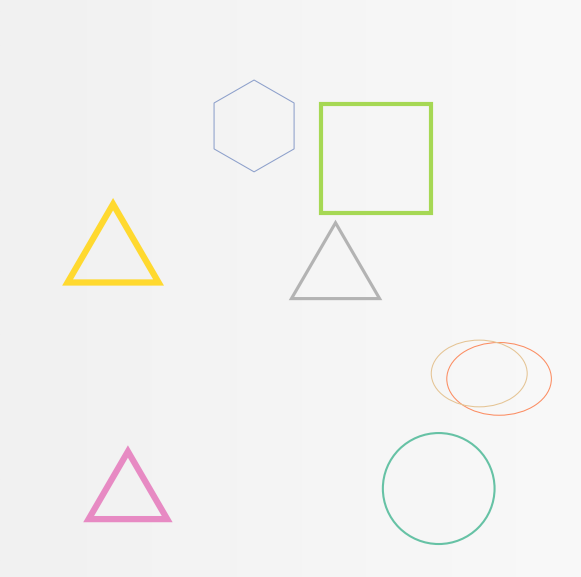[{"shape": "circle", "thickness": 1, "radius": 0.48, "center": [0.755, 0.153]}, {"shape": "oval", "thickness": 0.5, "radius": 0.45, "center": [0.859, 0.343]}, {"shape": "hexagon", "thickness": 0.5, "radius": 0.4, "center": [0.437, 0.781]}, {"shape": "triangle", "thickness": 3, "radius": 0.39, "center": [0.22, 0.139]}, {"shape": "square", "thickness": 2, "radius": 0.47, "center": [0.647, 0.724]}, {"shape": "triangle", "thickness": 3, "radius": 0.45, "center": [0.195, 0.555]}, {"shape": "oval", "thickness": 0.5, "radius": 0.41, "center": [0.824, 0.352]}, {"shape": "triangle", "thickness": 1.5, "radius": 0.44, "center": [0.577, 0.526]}]